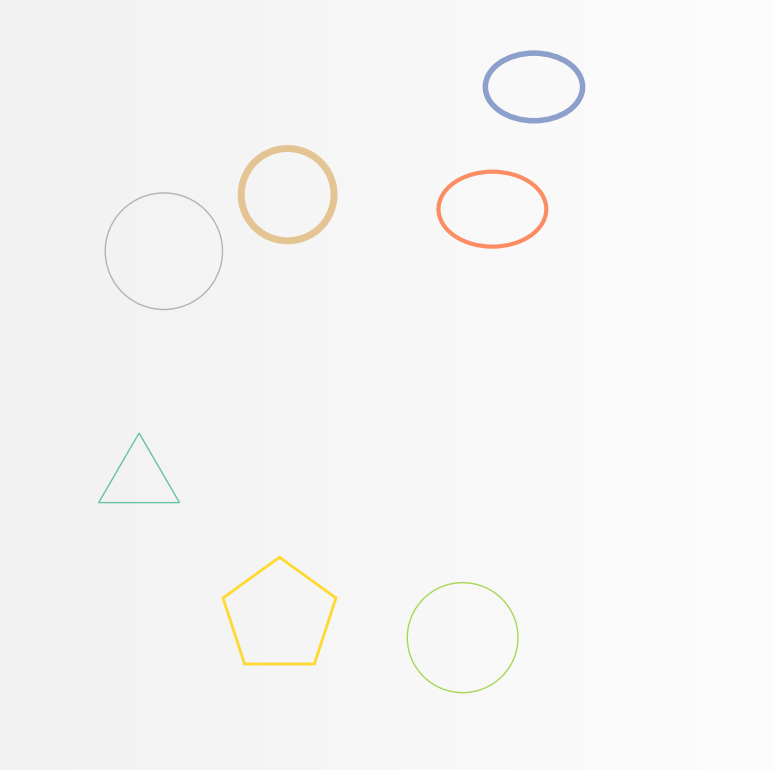[{"shape": "triangle", "thickness": 0.5, "radius": 0.3, "center": [0.179, 0.377]}, {"shape": "oval", "thickness": 1.5, "radius": 0.35, "center": [0.635, 0.728]}, {"shape": "oval", "thickness": 2, "radius": 0.31, "center": [0.689, 0.887]}, {"shape": "circle", "thickness": 0.5, "radius": 0.36, "center": [0.597, 0.172]}, {"shape": "pentagon", "thickness": 1, "radius": 0.38, "center": [0.361, 0.2]}, {"shape": "circle", "thickness": 2.5, "radius": 0.3, "center": [0.371, 0.747]}, {"shape": "circle", "thickness": 0.5, "radius": 0.38, "center": [0.211, 0.674]}]